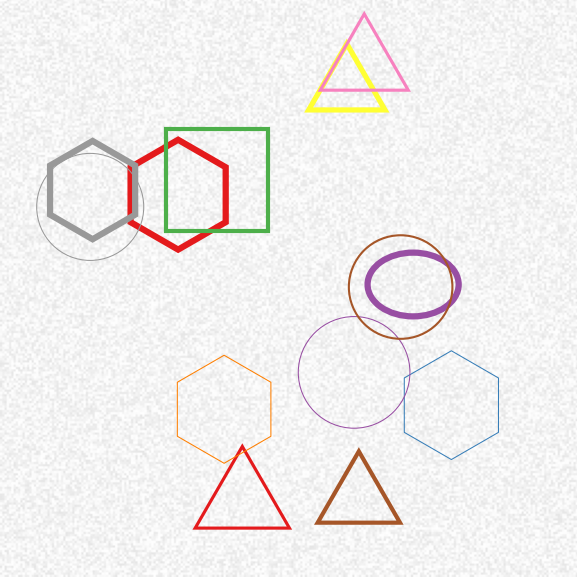[{"shape": "triangle", "thickness": 1.5, "radius": 0.47, "center": [0.42, 0.132]}, {"shape": "hexagon", "thickness": 3, "radius": 0.48, "center": [0.308, 0.662]}, {"shape": "hexagon", "thickness": 0.5, "radius": 0.47, "center": [0.782, 0.298]}, {"shape": "square", "thickness": 2, "radius": 0.44, "center": [0.376, 0.688]}, {"shape": "oval", "thickness": 3, "radius": 0.39, "center": [0.715, 0.506]}, {"shape": "circle", "thickness": 0.5, "radius": 0.48, "center": [0.613, 0.354]}, {"shape": "hexagon", "thickness": 0.5, "radius": 0.47, "center": [0.388, 0.29]}, {"shape": "triangle", "thickness": 2.5, "radius": 0.38, "center": [0.601, 0.847]}, {"shape": "triangle", "thickness": 2, "radius": 0.41, "center": [0.621, 0.135]}, {"shape": "circle", "thickness": 1, "radius": 0.45, "center": [0.694, 0.502]}, {"shape": "triangle", "thickness": 1.5, "radius": 0.44, "center": [0.631, 0.887]}, {"shape": "hexagon", "thickness": 3, "radius": 0.43, "center": [0.16, 0.67]}, {"shape": "circle", "thickness": 0.5, "radius": 0.46, "center": [0.156, 0.641]}]